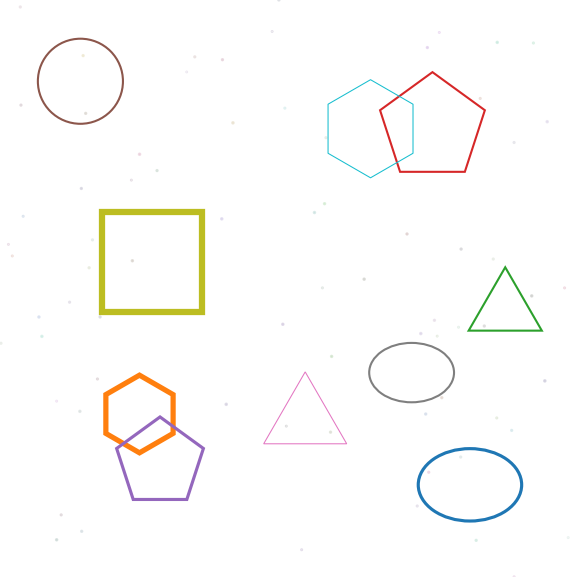[{"shape": "oval", "thickness": 1.5, "radius": 0.45, "center": [0.814, 0.16]}, {"shape": "hexagon", "thickness": 2.5, "radius": 0.34, "center": [0.242, 0.282]}, {"shape": "triangle", "thickness": 1, "radius": 0.37, "center": [0.875, 0.463]}, {"shape": "pentagon", "thickness": 1, "radius": 0.48, "center": [0.749, 0.779]}, {"shape": "pentagon", "thickness": 1.5, "radius": 0.39, "center": [0.277, 0.198]}, {"shape": "circle", "thickness": 1, "radius": 0.37, "center": [0.139, 0.858]}, {"shape": "triangle", "thickness": 0.5, "radius": 0.41, "center": [0.528, 0.272]}, {"shape": "oval", "thickness": 1, "radius": 0.37, "center": [0.713, 0.354]}, {"shape": "square", "thickness": 3, "radius": 0.43, "center": [0.263, 0.545]}, {"shape": "hexagon", "thickness": 0.5, "radius": 0.42, "center": [0.642, 0.776]}]